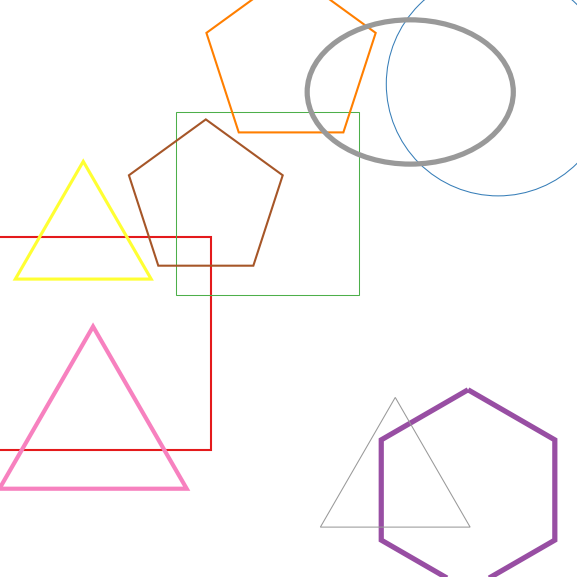[{"shape": "square", "thickness": 1, "radius": 0.92, "center": [0.181, 0.405]}, {"shape": "circle", "thickness": 0.5, "radius": 0.97, "center": [0.863, 0.854]}, {"shape": "square", "thickness": 0.5, "radius": 0.79, "center": [0.463, 0.646]}, {"shape": "hexagon", "thickness": 2.5, "radius": 0.87, "center": [0.81, 0.151]}, {"shape": "pentagon", "thickness": 1, "radius": 0.77, "center": [0.504, 0.895]}, {"shape": "triangle", "thickness": 1.5, "radius": 0.68, "center": [0.144, 0.584]}, {"shape": "pentagon", "thickness": 1, "radius": 0.7, "center": [0.356, 0.652]}, {"shape": "triangle", "thickness": 2, "radius": 0.94, "center": [0.161, 0.246]}, {"shape": "oval", "thickness": 2.5, "radius": 0.89, "center": [0.71, 0.84]}, {"shape": "triangle", "thickness": 0.5, "radius": 0.75, "center": [0.684, 0.161]}]